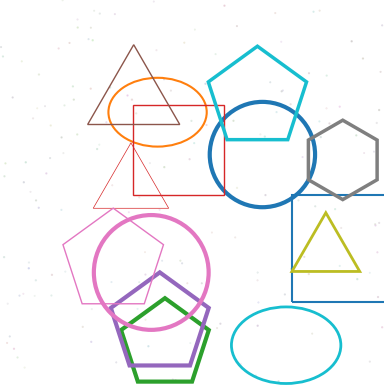[{"shape": "circle", "thickness": 3, "radius": 0.68, "center": [0.682, 0.599]}, {"shape": "square", "thickness": 1.5, "radius": 0.7, "center": [0.898, 0.355]}, {"shape": "oval", "thickness": 1.5, "radius": 0.64, "center": [0.409, 0.709]}, {"shape": "pentagon", "thickness": 3, "radius": 0.6, "center": [0.428, 0.106]}, {"shape": "triangle", "thickness": 0.5, "radius": 0.57, "center": [0.34, 0.516]}, {"shape": "square", "thickness": 1, "radius": 0.59, "center": [0.464, 0.61]}, {"shape": "pentagon", "thickness": 3, "radius": 0.67, "center": [0.415, 0.159]}, {"shape": "triangle", "thickness": 1, "radius": 0.69, "center": [0.347, 0.746]}, {"shape": "pentagon", "thickness": 1, "radius": 0.69, "center": [0.294, 0.322]}, {"shape": "circle", "thickness": 3, "radius": 0.75, "center": [0.393, 0.292]}, {"shape": "hexagon", "thickness": 2.5, "radius": 0.52, "center": [0.89, 0.585]}, {"shape": "triangle", "thickness": 2, "radius": 0.51, "center": [0.846, 0.346]}, {"shape": "oval", "thickness": 2, "radius": 0.71, "center": [0.743, 0.103]}, {"shape": "pentagon", "thickness": 2.5, "radius": 0.67, "center": [0.669, 0.746]}]